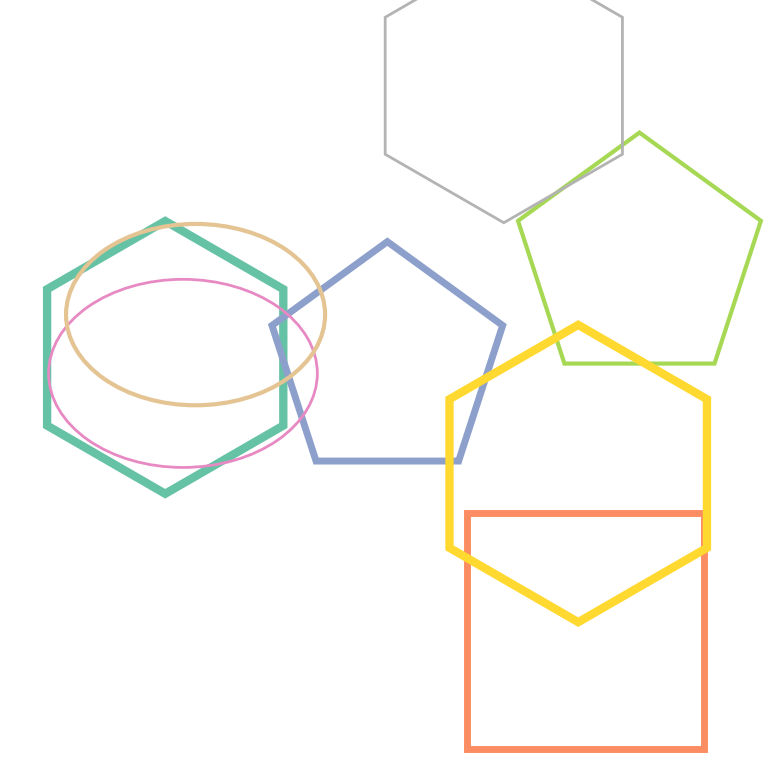[{"shape": "hexagon", "thickness": 3, "radius": 0.89, "center": [0.215, 0.536]}, {"shape": "square", "thickness": 2.5, "radius": 0.77, "center": [0.76, 0.181]}, {"shape": "pentagon", "thickness": 2.5, "radius": 0.79, "center": [0.503, 0.529]}, {"shape": "oval", "thickness": 1, "radius": 0.87, "center": [0.238, 0.515]}, {"shape": "pentagon", "thickness": 1.5, "radius": 0.83, "center": [0.83, 0.662]}, {"shape": "hexagon", "thickness": 3, "radius": 0.97, "center": [0.751, 0.385]}, {"shape": "oval", "thickness": 1.5, "radius": 0.84, "center": [0.254, 0.591]}, {"shape": "hexagon", "thickness": 1, "radius": 0.89, "center": [0.654, 0.889]}]